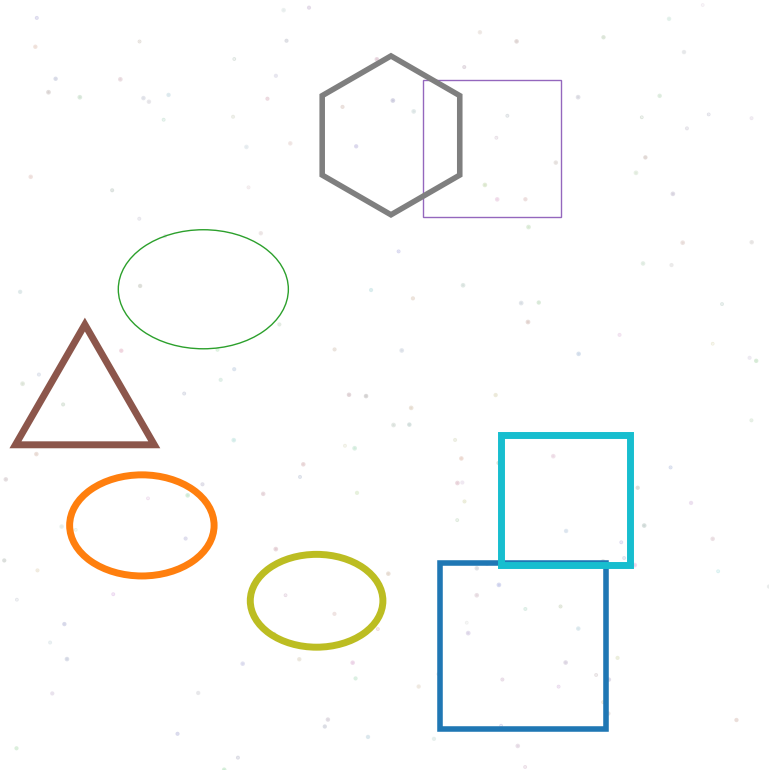[{"shape": "square", "thickness": 2, "radius": 0.54, "center": [0.679, 0.161]}, {"shape": "oval", "thickness": 2.5, "radius": 0.47, "center": [0.184, 0.318]}, {"shape": "oval", "thickness": 0.5, "radius": 0.55, "center": [0.264, 0.624]}, {"shape": "square", "thickness": 0.5, "radius": 0.44, "center": [0.639, 0.807]}, {"shape": "triangle", "thickness": 2.5, "radius": 0.52, "center": [0.11, 0.474]}, {"shape": "hexagon", "thickness": 2, "radius": 0.52, "center": [0.508, 0.824]}, {"shape": "oval", "thickness": 2.5, "radius": 0.43, "center": [0.411, 0.22]}, {"shape": "square", "thickness": 2.5, "radius": 0.42, "center": [0.735, 0.351]}]